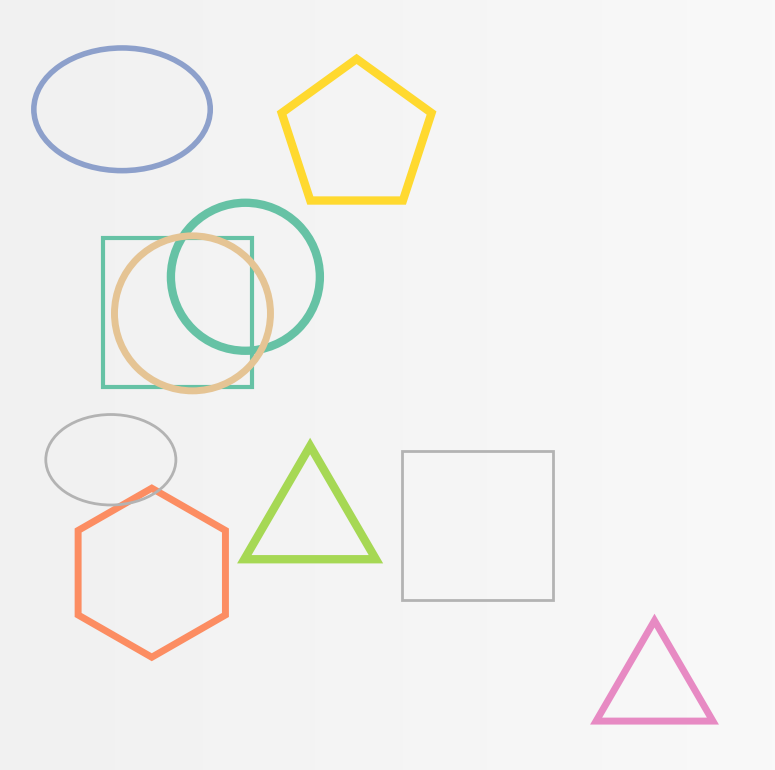[{"shape": "circle", "thickness": 3, "radius": 0.48, "center": [0.317, 0.641]}, {"shape": "square", "thickness": 1.5, "radius": 0.48, "center": [0.229, 0.594]}, {"shape": "hexagon", "thickness": 2.5, "radius": 0.55, "center": [0.196, 0.256]}, {"shape": "oval", "thickness": 2, "radius": 0.57, "center": [0.157, 0.858]}, {"shape": "triangle", "thickness": 2.5, "radius": 0.44, "center": [0.845, 0.107]}, {"shape": "triangle", "thickness": 3, "radius": 0.49, "center": [0.4, 0.323]}, {"shape": "pentagon", "thickness": 3, "radius": 0.51, "center": [0.46, 0.822]}, {"shape": "circle", "thickness": 2.5, "radius": 0.5, "center": [0.248, 0.593]}, {"shape": "oval", "thickness": 1, "radius": 0.42, "center": [0.143, 0.403]}, {"shape": "square", "thickness": 1, "radius": 0.49, "center": [0.616, 0.318]}]